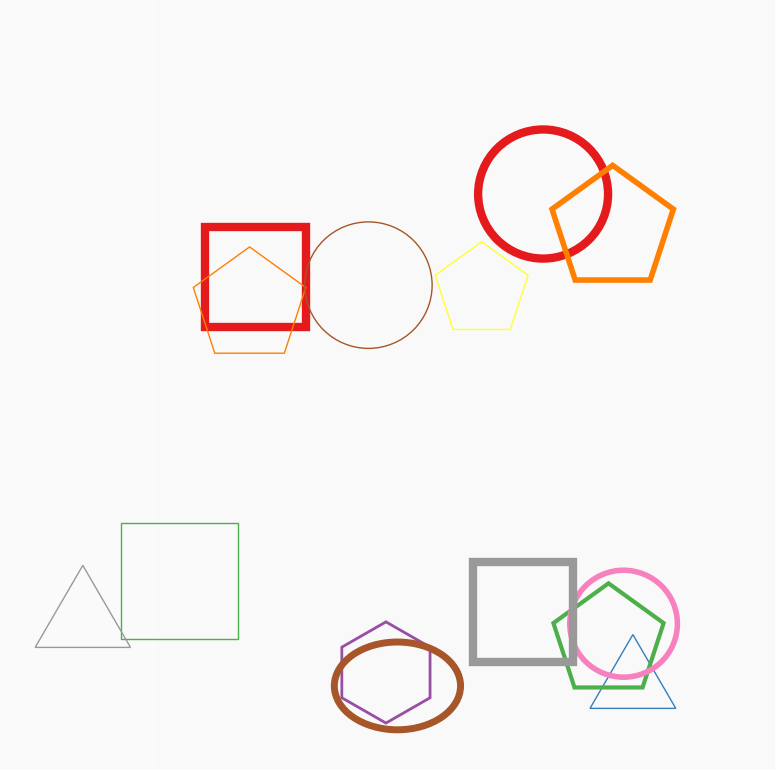[{"shape": "square", "thickness": 3, "radius": 0.33, "center": [0.329, 0.64]}, {"shape": "circle", "thickness": 3, "radius": 0.42, "center": [0.701, 0.748]}, {"shape": "triangle", "thickness": 0.5, "radius": 0.32, "center": [0.817, 0.112]}, {"shape": "square", "thickness": 0.5, "radius": 0.38, "center": [0.232, 0.245]}, {"shape": "pentagon", "thickness": 1.5, "radius": 0.37, "center": [0.785, 0.168]}, {"shape": "hexagon", "thickness": 1, "radius": 0.33, "center": [0.498, 0.127]}, {"shape": "pentagon", "thickness": 0.5, "radius": 0.38, "center": [0.322, 0.603]}, {"shape": "pentagon", "thickness": 2, "radius": 0.41, "center": [0.791, 0.703]}, {"shape": "pentagon", "thickness": 0.5, "radius": 0.31, "center": [0.621, 0.623]}, {"shape": "circle", "thickness": 0.5, "radius": 0.41, "center": [0.475, 0.63]}, {"shape": "oval", "thickness": 2.5, "radius": 0.41, "center": [0.513, 0.109]}, {"shape": "circle", "thickness": 2, "radius": 0.35, "center": [0.805, 0.19]}, {"shape": "square", "thickness": 3, "radius": 0.33, "center": [0.675, 0.206]}, {"shape": "triangle", "thickness": 0.5, "radius": 0.36, "center": [0.107, 0.195]}]